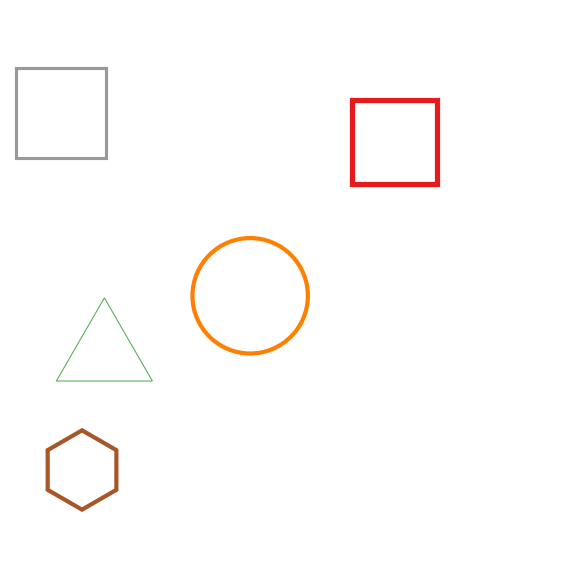[{"shape": "square", "thickness": 2.5, "radius": 0.37, "center": [0.683, 0.753]}, {"shape": "triangle", "thickness": 0.5, "radius": 0.48, "center": [0.181, 0.387]}, {"shape": "circle", "thickness": 2, "radius": 0.5, "center": [0.433, 0.487]}, {"shape": "hexagon", "thickness": 2, "radius": 0.34, "center": [0.142, 0.185]}, {"shape": "square", "thickness": 1.5, "radius": 0.39, "center": [0.106, 0.803]}]